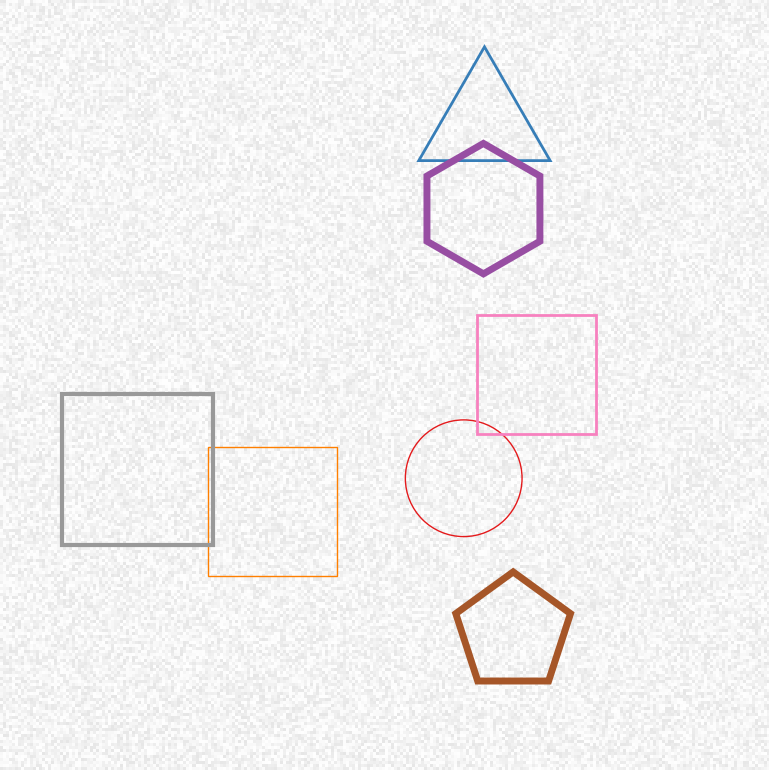[{"shape": "circle", "thickness": 0.5, "radius": 0.38, "center": [0.602, 0.379]}, {"shape": "triangle", "thickness": 1, "radius": 0.49, "center": [0.629, 0.841]}, {"shape": "hexagon", "thickness": 2.5, "radius": 0.42, "center": [0.628, 0.729]}, {"shape": "square", "thickness": 0.5, "radius": 0.42, "center": [0.354, 0.336]}, {"shape": "pentagon", "thickness": 2.5, "radius": 0.39, "center": [0.666, 0.179]}, {"shape": "square", "thickness": 1, "radius": 0.39, "center": [0.697, 0.514]}, {"shape": "square", "thickness": 1.5, "radius": 0.49, "center": [0.179, 0.39]}]